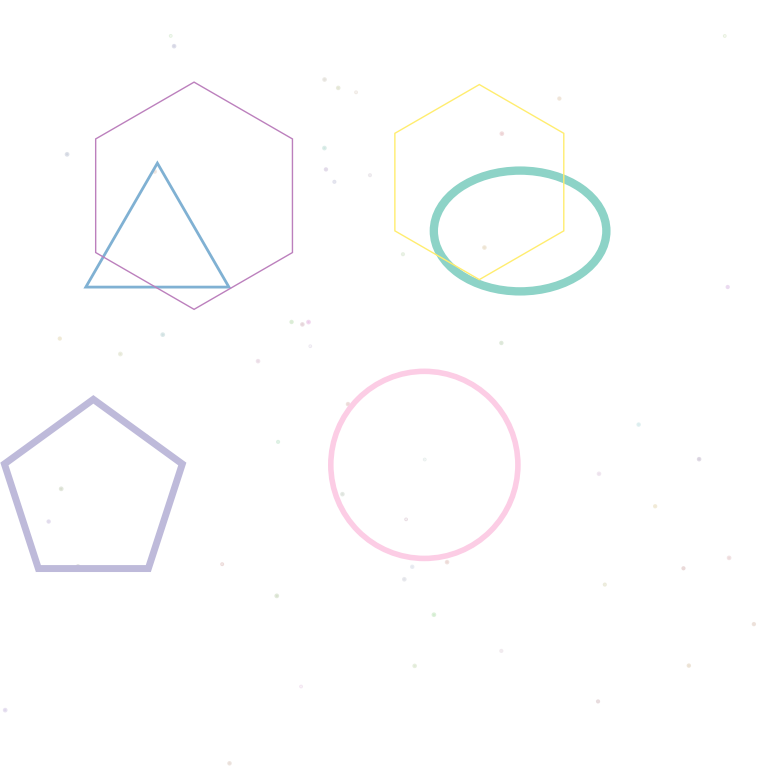[{"shape": "oval", "thickness": 3, "radius": 0.56, "center": [0.675, 0.7]}, {"shape": "pentagon", "thickness": 2.5, "radius": 0.61, "center": [0.121, 0.36]}, {"shape": "triangle", "thickness": 1, "radius": 0.54, "center": [0.204, 0.681]}, {"shape": "circle", "thickness": 2, "radius": 0.61, "center": [0.551, 0.396]}, {"shape": "hexagon", "thickness": 0.5, "radius": 0.74, "center": [0.252, 0.746]}, {"shape": "hexagon", "thickness": 0.5, "radius": 0.63, "center": [0.623, 0.764]}]